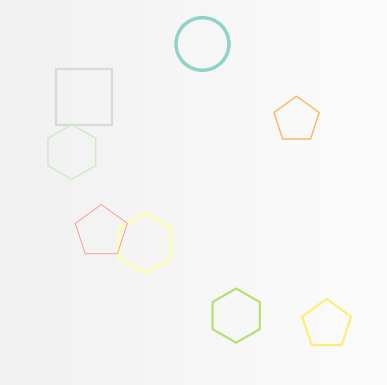[{"shape": "circle", "thickness": 2.5, "radius": 0.34, "center": [0.523, 0.886]}, {"shape": "hexagon", "thickness": 2, "radius": 0.39, "center": [0.374, 0.368]}, {"shape": "pentagon", "thickness": 0.5, "radius": 0.35, "center": [0.261, 0.398]}, {"shape": "pentagon", "thickness": 1, "radius": 0.31, "center": [0.765, 0.689]}, {"shape": "hexagon", "thickness": 1.5, "radius": 0.35, "center": [0.609, 0.18]}, {"shape": "square", "thickness": 1.5, "radius": 0.36, "center": [0.217, 0.748]}, {"shape": "hexagon", "thickness": 1, "radius": 0.36, "center": [0.185, 0.605]}, {"shape": "pentagon", "thickness": 1.5, "radius": 0.33, "center": [0.843, 0.157]}]